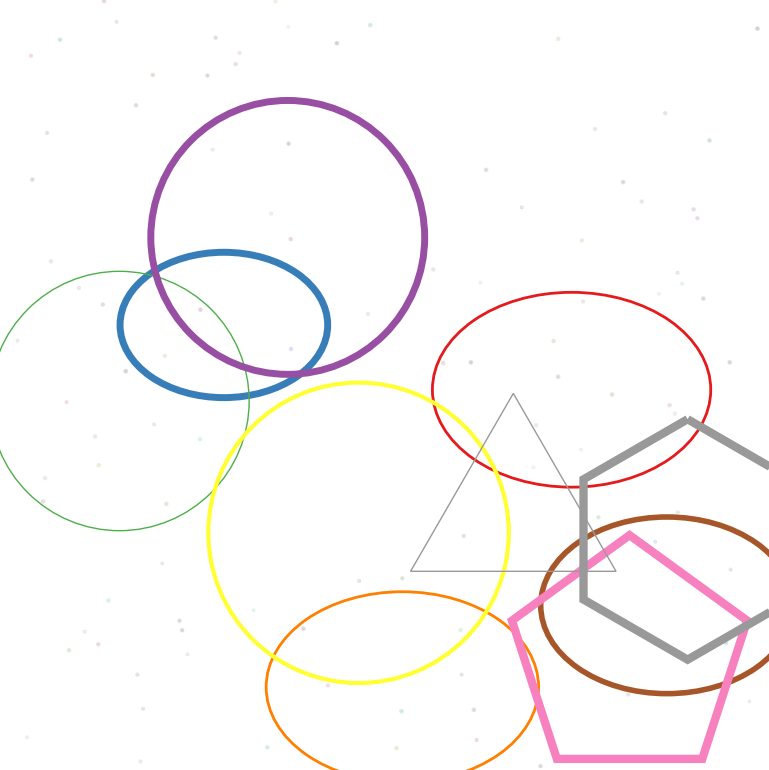[{"shape": "oval", "thickness": 1, "radius": 0.9, "center": [0.742, 0.494]}, {"shape": "oval", "thickness": 2.5, "radius": 0.67, "center": [0.291, 0.578]}, {"shape": "circle", "thickness": 0.5, "radius": 0.84, "center": [0.155, 0.479]}, {"shape": "circle", "thickness": 2.5, "radius": 0.89, "center": [0.374, 0.692]}, {"shape": "oval", "thickness": 1, "radius": 0.88, "center": [0.523, 0.108]}, {"shape": "circle", "thickness": 1.5, "radius": 0.98, "center": [0.466, 0.308]}, {"shape": "oval", "thickness": 2, "radius": 0.82, "center": [0.866, 0.214]}, {"shape": "pentagon", "thickness": 3, "radius": 0.8, "center": [0.818, 0.144]}, {"shape": "hexagon", "thickness": 3, "radius": 0.78, "center": [0.893, 0.299]}, {"shape": "triangle", "thickness": 0.5, "radius": 0.77, "center": [0.667, 0.335]}]